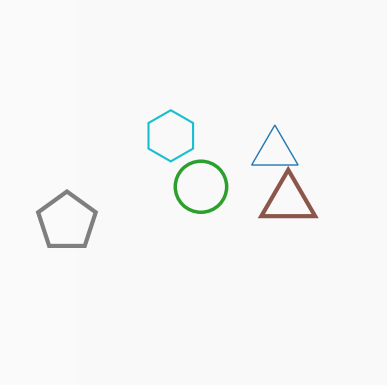[{"shape": "triangle", "thickness": 1, "radius": 0.35, "center": [0.709, 0.606]}, {"shape": "circle", "thickness": 2.5, "radius": 0.33, "center": [0.519, 0.515]}, {"shape": "triangle", "thickness": 3, "radius": 0.4, "center": [0.744, 0.479]}, {"shape": "pentagon", "thickness": 3, "radius": 0.39, "center": [0.173, 0.424]}, {"shape": "hexagon", "thickness": 1.5, "radius": 0.33, "center": [0.441, 0.647]}]